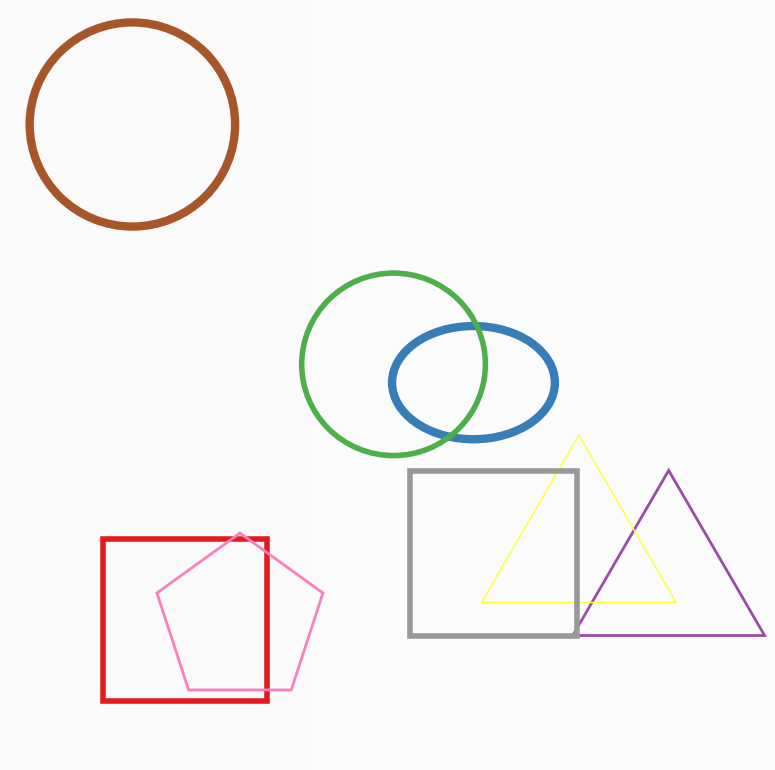[{"shape": "square", "thickness": 2, "radius": 0.53, "center": [0.239, 0.194]}, {"shape": "oval", "thickness": 3, "radius": 0.53, "center": [0.611, 0.503]}, {"shape": "circle", "thickness": 2, "radius": 0.59, "center": [0.508, 0.527]}, {"shape": "triangle", "thickness": 1, "radius": 0.71, "center": [0.863, 0.246]}, {"shape": "triangle", "thickness": 0.5, "radius": 0.72, "center": [0.747, 0.29]}, {"shape": "circle", "thickness": 3, "radius": 0.66, "center": [0.171, 0.838]}, {"shape": "pentagon", "thickness": 1, "radius": 0.56, "center": [0.31, 0.195]}, {"shape": "square", "thickness": 2, "radius": 0.54, "center": [0.637, 0.281]}]